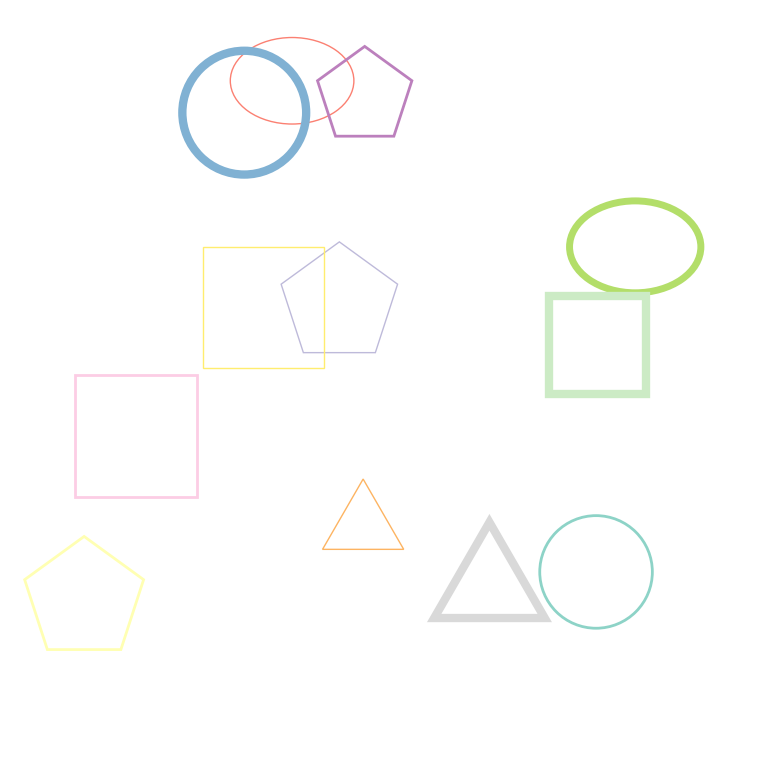[{"shape": "circle", "thickness": 1, "radius": 0.37, "center": [0.774, 0.257]}, {"shape": "pentagon", "thickness": 1, "radius": 0.41, "center": [0.109, 0.222]}, {"shape": "pentagon", "thickness": 0.5, "radius": 0.4, "center": [0.441, 0.606]}, {"shape": "oval", "thickness": 0.5, "radius": 0.4, "center": [0.379, 0.895]}, {"shape": "circle", "thickness": 3, "radius": 0.4, "center": [0.317, 0.854]}, {"shape": "triangle", "thickness": 0.5, "radius": 0.3, "center": [0.472, 0.317]}, {"shape": "oval", "thickness": 2.5, "radius": 0.43, "center": [0.825, 0.679]}, {"shape": "square", "thickness": 1, "radius": 0.4, "center": [0.177, 0.434]}, {"shape": "triangle", "thickness": 3, "radius": 0.41, "center": [0.636, 0.239]}, {"shape": "pentagon", "thickness": 1, "radius": 0.32, "center": [0.474, 0.875]}, {"shape": "square", "thickness": 3, "radius": 0.32, "center": [0.776, 0.552]}, {"shape": "square", "thickness": 0.5, "radius": 0.39, "center": [0.342, 0.6]}]